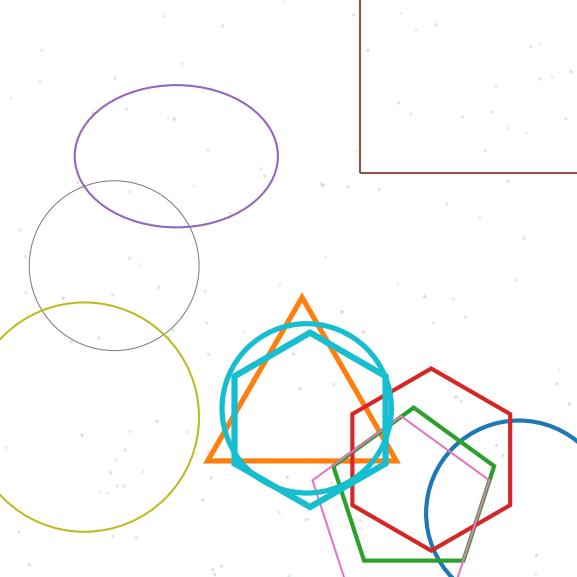[{"shape": "circle", "thickness": 2, "radius": 0.8, "center": [0.898, 0.11]}, {"shape": "triangle", "thickness": 2.5, "radius": 0.94, "center": [0.523, 0.295]}, {"shape": "pentagon", "thickness": 2, "radius": 0.73, "center": [0.716, 0.147]}, {"shape": "hexagon", "thickness": 2, "radius": 0.79, "center": [0.747, 0.203]}, {"shape": "oval", "thickness": 1, "radius": 0.88, "center": [0.305, 0.729]}, {"shape": "square", "thickness": 1, "radius": 0.96, "center": [0.815, 0.892]}, {"shape": "pentagon", "thickness": 1, "radius": 0.8, "center": [0.694, 0.118]}, {"shape": "circle", "thickness": 0.5, "radius": 0.74, "center": [0.198, 0.539]}, {"shape": "circle", "thickness": 1, "radius": 0.99, "center": [0.146, 0.277]}, {"shape": "circle", "thickness": 2.5, "radius": 0.73, "center": [0.531, 0.292]}, {"shape": "hexagon", "thickness": 3, "radius": 0.76, "center": [0.537, 0.272]}]